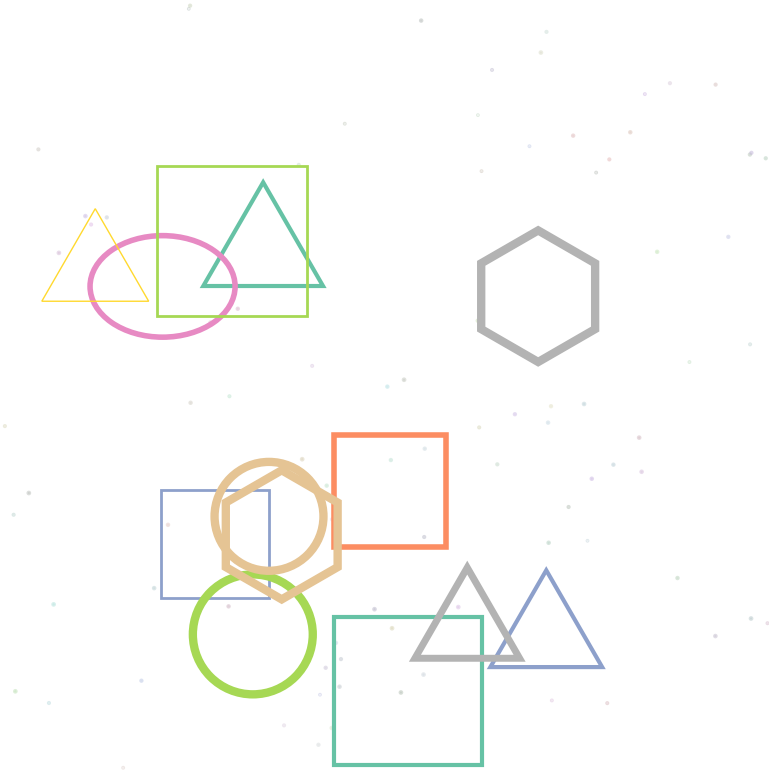[{"shape": "triangle", "thickness": 1.5, "radius": 0.45, "center": [0.342, 0.673]}, {"shape": "square", "thickness": 1.5, "radius": 0.48, "center": [0.53, 0.102]}, {"shape": "square", "thickness": 2, "radius": 0.36, "center": [0.507, 0.362]}, {"shape": "square", "thickness": 1, "radius": 0.35, "center": [0.279, 0.293]}, {"shape": "triangle", "thickness": 1.5, "radius": 0.42, "center": [0.709, 0.176]}, {"shape": "oval", "thickness": 2, "radius": 0.47, "center": [0.211, 0.628]}, {"shape": "square", "thickness": 1, "radius": 0.49, "center": [0.301, 0.687]}, {"shape": "circle", "thickness": 3, "radius": 0.39, "center": [0.328, 0.176]}, {"shape": "triangle", "thickness": 0.5, "radius": 0.4, "center": [0.124, 0.649]}, {"shape": "circle", "thickness": 3, "radius": 0.35, "center": [0.349, 0.329]}, {"shape": "hexagon", "thickness": 3, "radius": 0.42, "center": [0.366, 0.305]}, {"shape": "triangle", "thickness": 2.5, "radius": 0.39, "center": [0.607, 0.184]}, {"shape": "hexagon", "thickness": 3, "radius": 0.43, "center": [0.699, 0.615]}]